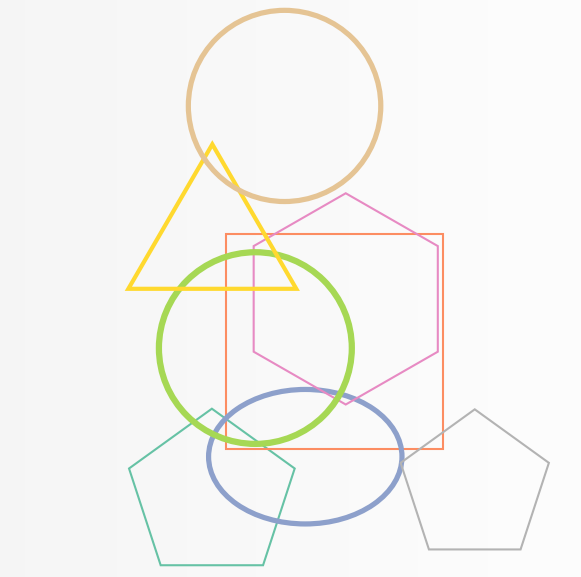[{"shape": "pentagon", "thickness": 1, "radius": 0.75, "center": [0.365, 0.142]}, {"shape": "square", "thickness": 1, "radius": 0.93, "center": [0.575, 0.408]}, {"shape": "oval", "thickness": 2.5, "radius": 0.83, "center": [0.525, 0.208]}, {"shape": "hexagon", "thickness": 1, "radius": 0.91, "center": [0.595, 0.482]}, {"shape": "circle", "thickness": 3, "radius": 0.83, "center": [0.439, 0.396]}, {"shape": "triangle", "thickness": 2, "radius": 0.83, "center": [0.365, 0.582]}, {"shape": "circle", "thickness": 2.5, "radius": 0.83, "center": [0.49, 0.816]}, {"shape": "pentagon", "thickness": 1, "radius": 0.67, "center": [0.817, 0.156]}]